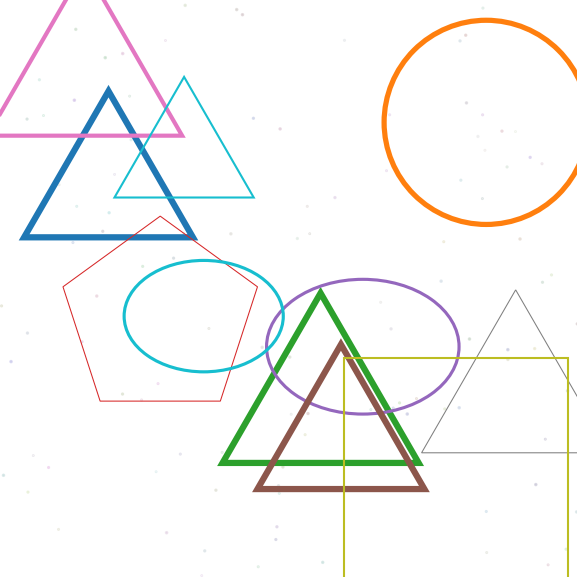[{"shape": "triangle", "thickness": 3, "radius": 0.84, "center": [0.188, 0.673]}, {"shape": "circle", "thickness": 2.5, "radius": 0.88, "center": [0.842, 0.787]}, {"shape": "triangle", "thickness": 3, "radius": 0.98, "center": [0.555, 0.296]}, {"shape": "pentagon", "thickness": 0.5, "radius": 0.89, "center": [0.277, 0.448]}, {"shape": "oval", "thickness": 1.5, "radius": 0.83, "center": [0.628, 0.399]}, {"shape": "triangle", "thickness": 3, "radius": 0.83, "center": [0.59, 0.236]}, {"shape": "triangle", "thickness": 2, "radius": 0.97, "center": [0.147, 0.861]}, {"shape": "triangle", "thickness": 0.5, "radius": 0.94, "center": [0.893, 0.309]}, {"shape": "square", "thickness": 1, "radius": 0.97, "center": [0.79, 0.185]}, {"shape": "oval", "thickness": 1.5, "radius": 0.69, "center": [0.353, 0.452]}, {"shape": "triangle", "thickness": 1, "radius": 0.7, "center": [0.319, 0.727]}]